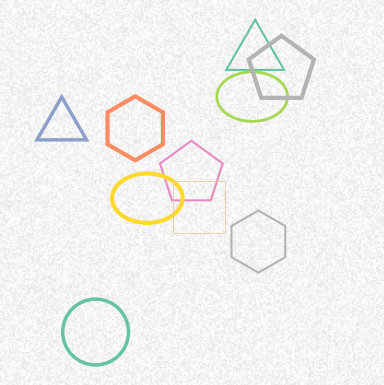[{"shape": "triangle", "thickness": 1.5, "radius": 0.43, "center": [0.663, 0.862]}, {"shape": "circle", "thickness": 2.5, "radius": 0.43, "center": [0.248, 0.138]}, {"shape": "hexagon", "thickness": 3, "radius": 0.42, "center": [0.351, 0.667]}, {"shape": "triangle", "thickness": 2.5, "radius": 0.37, "center": [0.16, 0.674]}, {"shape": "pentagon", "thickness": 1.5, "radius": 0.43, "center": [0.497, 0.549]}, {"shape": "oval", "thickness": 2, "radius": 0.46, "center": [0.655, 0.749]}, {"shape": "oval", "thickness": 3, "radius": 0.46, "center": [0.383, 0.485]}, {"shape": "square", "thickness": 0.5, "radius": 0.34, "center": [0.517, 0.461]}, {"shape": "hexagon", "thickness": 1.5, "radius": 0.4, "center": [0.671, 0.373]}, {"shape": "pentagon", "thickness": 3, "radius": 0.45, "center": [0.731, 0.818]}]